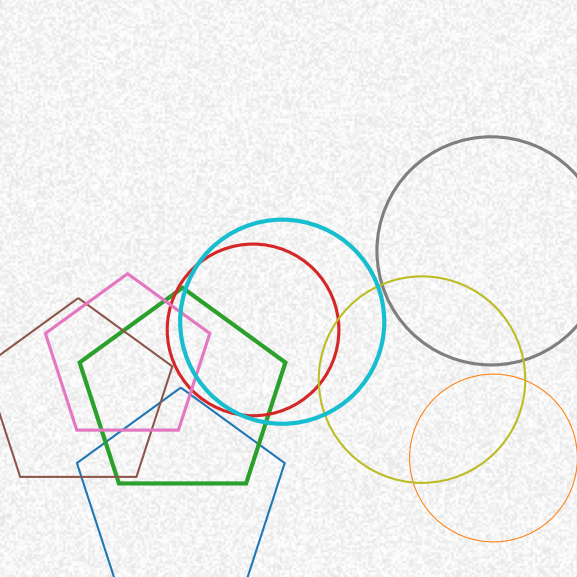[{"shape": "pentagon", "thickness": 1, "radius": 0.95, "center": [0.313, 0.139]}, {"shape": "circle", "thickness": 0.5, "radius": 0.73, "center": [0.854, 0.206]}, {"shape": "pentagon", "thickness": 2, "radius": 0.94, "center": [0.316, 0.314]}, {"shape": "circle", "thickness": 1.5, "radius": 0.74, "center": [0.438, 0.428]}, {"shape": "pentagon", "thickness": 1, "radius": 0.86, "center": [0.136, 0.312]}, {"shape": "pentagon", "thickness": 1.5, "radius": 0.75, "center": [0.221, 0.375]}, {"shape": "circle", "thickness": 1.5, "radius": 0.99, "center": [0.85, 0.565]}, {"shape": "circle", "thickness": 1, "radius": 0.89, "center": [0.731, 0.342]}, {"shape": "circle", "thickness": 2, "radius": 0.88, "center": [0.489, 0.442]}]